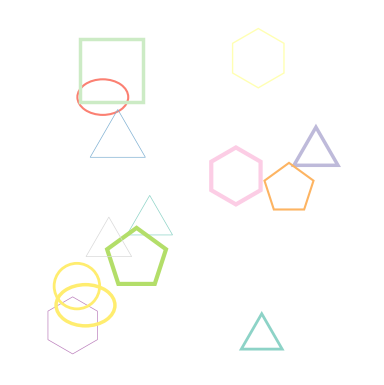[{"shape": "triangle", "thickness": 2, "radius": 0.31, "center": [0.68, 0.124]}, {"shape": "triangle", "thickness": 0.5, "radius": 0.34, "center": [0.389, 0.424]}, {"shape": "hexagon", "thickness": 1, "radius": 0.39, "center": [0.671, 0.849]}, {"shape": "triangle", "thickness": 2.5, "radius": 0.33, "center": [0.821, 0.604]}, {"shape": "oval", "thickness": 1.5, "radius": 0.33, "center": [0.267, 0.748]}, {"shape": "triangle", "thickness": 0.5, "radius": 0.41, "center": [0.306, 0.633]}, {"shape": "pentagon", "thickness": 1.5, "radius": 0.33, "center": [0.751, 0.51]}, {"shape": "pentagon", "thickness": 3, "radius": 0.4, "center": [0.355, 0.328]}, {"shape": "hexagon", "thickness": 3, "radius": 0.37, "center": [0.613, 0.543]}, {"shape": "triangle", "thickness": 0.5, "radius": 0.34, "center": [0.283, 0.368]}, {"shape": "hexagon", "thickness": 0.5, "radius": 0.37, "center": [0.189, 0.155]}, {"shape": "square", "thickness": 2.5, "radius": 0.41, "center": [0.29, 0.817]}, {"shape": "circle", "thickness": 2, "radius": 0.3, "center": [0.2, 0.257]}, {"shape": "oval", "thickness": 2.5, "radius": 0.38, "center": [0.222, 0.207]}]